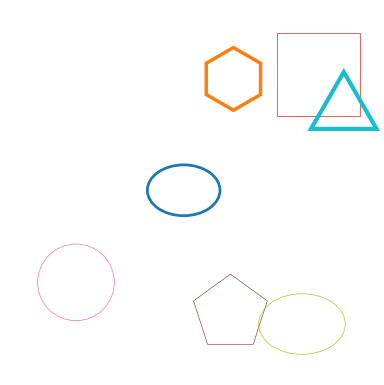[{"shape": "oval", "thickness": 2, "radius": 0.47, "center": [0.477, 0.506]}, {"shape": "hexagon", "thickness": 2.5, "radius": 0.41, "center": [0.606, 0.795]}, {"shape": "square", "thickness": 0.5, "radius": 0.54, "center": [0.826, 0.807]}, {"shape": "pentagon", "thickness": 0.5, "radius": 0.5, "center": [0.599, 0.187]}, {"shape": "circle", "thickness": 0.5, "radius": 0.5, "center": [0.197, 0.267]}, {"shape": "oval", "thickness": 0.5, "radius": 0.56, "center": [0.784, 0.158]}, {"shape": "triangle", "thickness": 3, "radius": 0.49, "center": [0.893, 0.714]}]